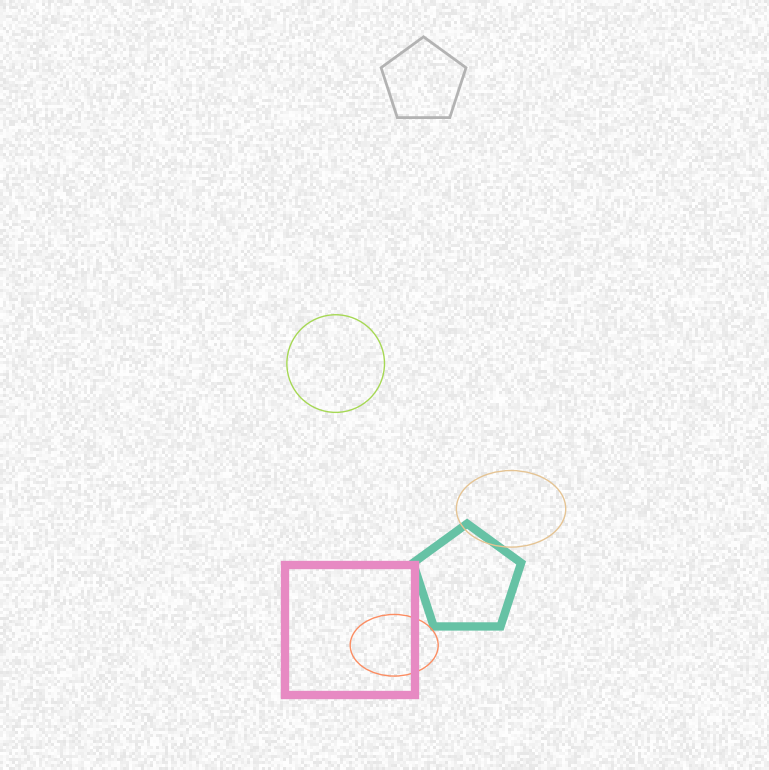[{"shape": "pentagon", "thickness": 3, "radius": 0.37, "center": [0.607, 0.246]}, {"shape": "oval", "thickness": 0.5, "radius": 0.29, "center": [0.512, 0.162]}, {"shape": "square", "thickness": 3, "radius": 0.42, "center": [0.455, 0.181]}, {"shape": "circle", "thickness": 0.5, "radius": 0.32, "center": [0.436, 0.528]}, {"shape": "oval", "thickness": 0.5, "radius": 0.36, "center": [0.664, 0.339]}, {"shape": "pentagon", "thickness": 1, "radius": 0.29, "center": [0.55, 0.894]}]